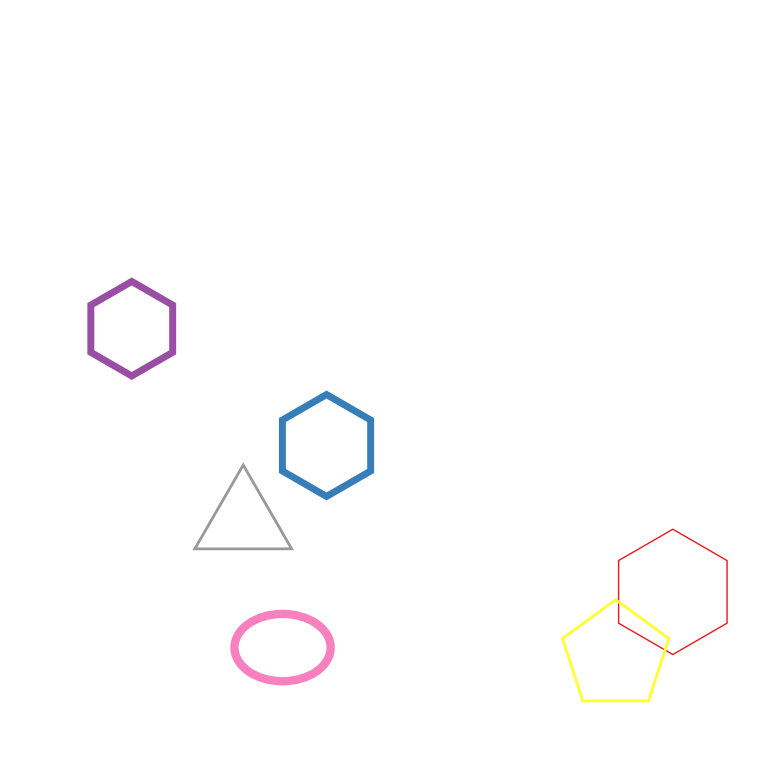[{"shape": "hexagon", "thickness": 0.5, "radius": 0.41, "center": [0.874, 0.231]}, {"shape": "hexagon", "thickness": 2.5, "radius": 0.33, "center": [0.424, 0.421]}, {"shape": "hexagon", "thickness": 2.5, "radius": 0.31, "center": [0.171, 0.573]}, {"shape": "pentagon", "thickness": 1, "radius": 0.36, "center": [0.8, 0.149]}, {"shape": "oval", "thickness": 3, "radius": 0.31, "center": [0.367, 0.159]}, {"shape": "triangle", "thickness": 1, "radius": 0.36, "center": [0.316, 0.324]}]